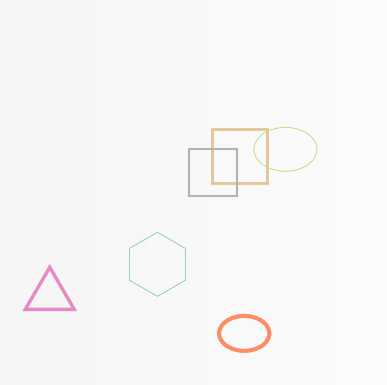[{"shape": "hexagon", "thickness": 0.5, "radius": 0.42, "center": [0.406, 0.313]}, {"shape": "oval", "thickness": 3, "radius": 0.32, "center": [0.63, 0.134]}, {"shape": "triangle", "thickness": 2.5, "radius": 0.36, "center": [0.128, 0.233]}, {"shape": "oval", "thickness": 0.5, "radius": 0.41, "center": [0.737, 0.612]}, {"shape": "square", "thickness": 2, "radius": 0.35, "center": [0.618, 0.596]}, {"shape": "square", "thickness": 1.5, "radius": 0.31, "center": [0.549, 0.552]}]